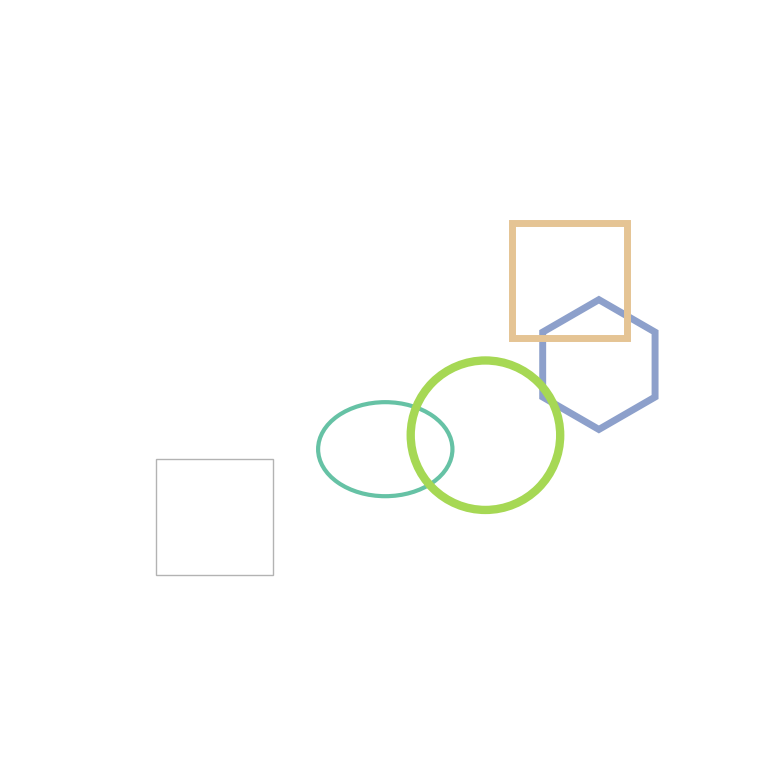[{"shape": "oval", "thickness": 1.5, "radius": 0.44, "center": [0.5, 0.417]}, {"shape": "hexagon", "thickness": 2.5, "radius": 0.42, "center": [0.778, 0.527]}, {"shape": "circle", "thickness": 3, "radius": 0.49, "center": [0.63, 0.435]}, {"shape": "square", "thickness": 2.5, "radius": 0.37, "center": [0.74, 0.636]}, {"shape": "square", "thickness": 0.5, "radius": 0.38, "center": [0.279, 0.328]}]